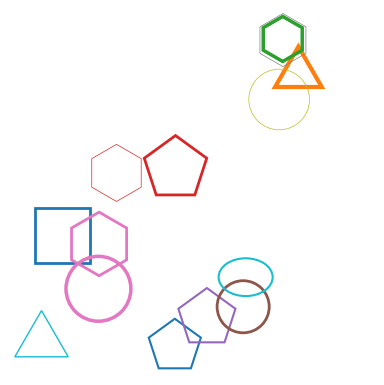[{"shape": "square", "thickness": 2, "radius": 0.36, "center": [0.163, 0.389]}, {"shape": "pentagon", "thickness": 1.5, "radius": 0.36, "center": [0.454, 0.101]}, {"shape": "triangle", "thickness": 3, "radius": 0.35, "center": [0.775, 0.809]}, {"shape": "hexagon", "thickness": 2.5, "radius": 0.29, "center": [0.734, 0.899]}, {"shape": "hexagon", "thickness": 0.5, "radius": 0.37, "center": [0.303, 0.551]}, {"shape": "pentagon", "thickness": 2, "radius": 0.43, "center": [0.456, 0.563]}, {"shape": "pentagon", "thickness": 1.5, "radius": 0.39, "center": [0.537, 0.174]}, {"shape": "circle", "thickness": 2, "radius": 0.34, "center": [0.632, 0.203]}, {"shape": "hexagon", "thickness": 2, "radius": 0.41, "center": [0.257, 0.366]}, {"shape": "circle", "thickness": 2.5, "radius": 0.42, "center": [0.256, 0.25]}, {"shape": "hexagon", "thickness": 0.5, "radius": 0.34, "center": [0.735, 0.896]}, {"shape": "circle", "thickness": 0.5, "radius": 0.39, "center": [0.725, 0.742]}, {"shape": "triangle", "thickness": 1, "radius": 0.4, "center": [0.108, 0.113]}, {"shape": "oval", "thickness": 1.5, "radius": 0.35, "center": [0.638, 0.28]}]